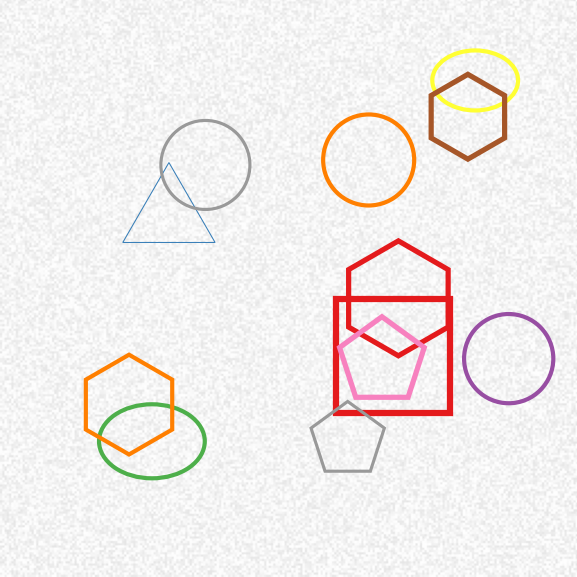[{"shape": "square", "thickness": 3, "radius": 0.49, "center": [0.681, 0.383]}, {"shape": "hexagon", "thickness": 2.5, "radius": 0.5, "center": [0.69, 0.483]}, {"shape": "triangle", "thickness": 0.5, "radius": 0.46, "center": [0.293, 0.625]}, {"shape": "oval", "thickness": 2, "radius": 0.46, "center": [0.263, 0.235]}, {"shape": "circle", "thickness": 2, "radius": 0.39, "center": [0.881, 0.378]}, {"shape": "circle", "thickness": 2, "radius": 0.39, "center": [0.638, 0.722]}, {"shape": "hexagon", "thickness": 2, "radius": 0.43, "center": [0.223, 0.299]}, {"shape": "oval", "thickness": 2, "radius": 0.37, "center": [0.823, 0.86]}, {"shape": "hexagon", "thickness": 2.5, "radius": 0.37, "center": [0.81, 0.797]}, {"shape": "pentagon", "thickness": 2.5, "radius": 0.39, "center": [0.661, 0.374]}, {"shape": "pentagon", "thickness": 1.5, "radius": 0.33, "center": [0.602, 0.237]}, {"shape": "circle", "thickness": 1.5, "radius": 0.39, "center": [0.356, 0.713]}]